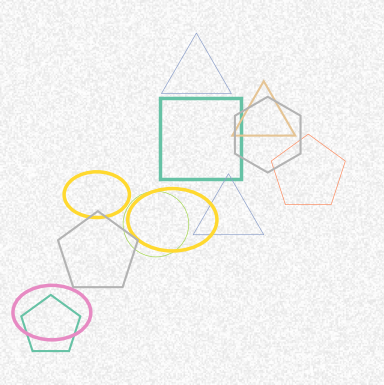[{"shape": "square", "thickness": 2.5, "radius": 0.52, "center": [0.52, 0.64]}, {"shape": "pentagon", "thickness": 1.5, "radius": 0.4, "center": [0.132, 0.153]}, {"shape": "pentagon", "thickness": 0.5, "radius": 0.51, "center": [0.801, 0.55]}, {"shape": "triangle", "thickness": 0.5, "radius": 0.53, "center": [0.593, 0.443]}, {"shape": "triangle", "thickness": 0.5, "radius": 0.52, "center": [0.51, 0.809]}, {"shape": "oval", "thickness": 2.5, "radius": 0.51, "center": [0.135, 0.188]}, {"shape": "circle", "thickness": 0.5, "radius": 0.43, "center": [0.405, 0.418]}, {"shape": "oval", "thickness": 2.5, "radius": 0.58, "center": [0.448, 0.429]}, {"shape": "oval", "thickness": 2.5, "radius": 0.42, "center": [0.251, 0.494]}, {"shape": "triangle", "thickness": 1.5, "radius": 0.47, "center": [0.685, 0.695]}, {"shape": "pentagon", "thickness": 1.5, "radius": 0.55, "center": [0.254, 0.342]}, {"shape": "hexagon", "thickness": 1.5, "radius": 0.49, "center": [0.695, 0.65]}]